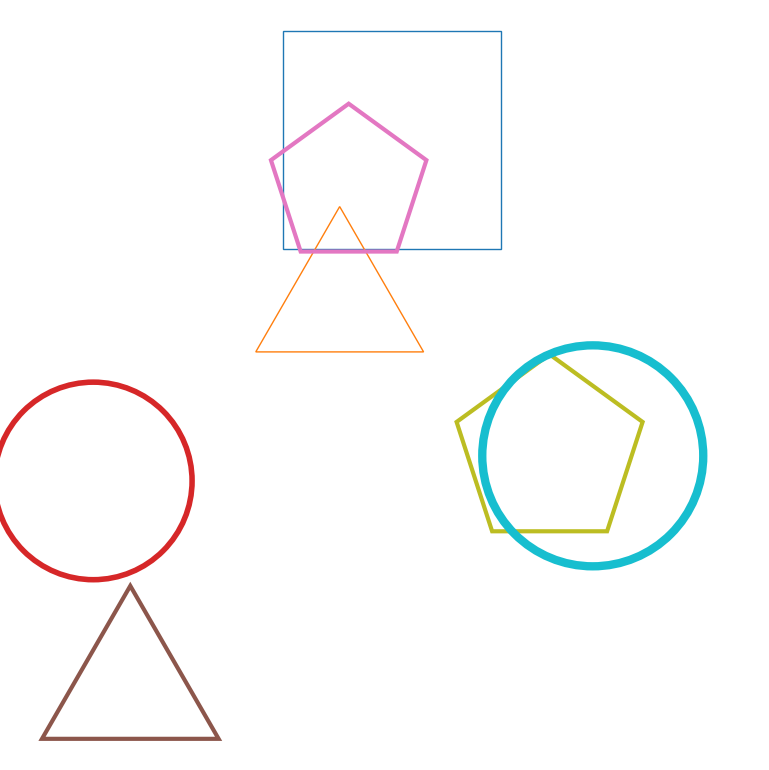[{"shape": "square", "thickness": 0.5, "radius": 0.71, "center": [0.509, 0.819]}, {"shape": "triangle", "thickness": 0.5, "radius": 0.63, "center": [0.441, 0.606]}, {"shape": "circle", "thickness": 2, "radius": 0.64, "center": [0.121, 0.375]}, {"shape": "triangle", "thickness": 1.5, "radius": 0.66, "center": [0.169, 0.107]}, {"shape": "pentagon", "thickness": 1.5, "radius": 0.53, "center": [0.453, 0.759]}, {"shape": "pentagon", "thickness": 1.5, "radius": 0.63, "center": [0.714, 0.413]}, {"shape": "circle", "thickness": 3, "radius": 0.72, "center": [0.77, 0.408]}]